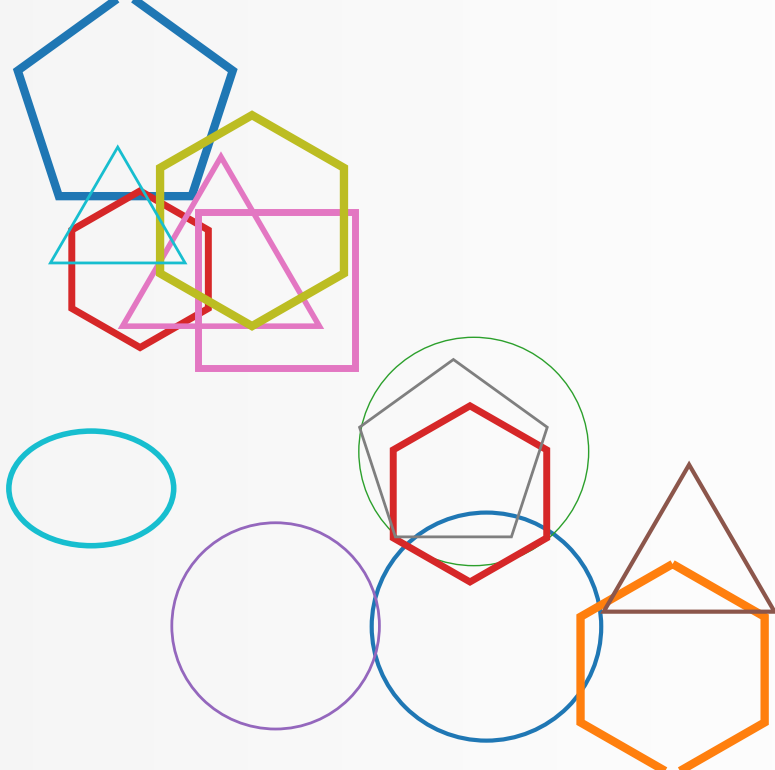[{"shape": "pentagon", "thickness": 3, "radius": 0.73, "center": [0.162, 0.863]}, {"shape": "circle", "thickness": 1.5, "radius": 0.74, "center": [0.628, 0.186]}, {"shape": "hexagon", "thickness": 3, "radius": 0.69, "center": [0.868, 0.13]}, {"shape": "circle", "thickness": 0.5, "radius": 0.74, "center": [0.611, 0.414]}, {"shape": "hexagon", "thickness": 2.5, "radius": 0.57, "center": [0.606, 0.359]}, {"shape": "hexagon", "thickness": 2.5, "radius": 0.51, "center": [0.181, 0.65]}, {"shape": "circle", "thickness": 1, "radius": 0.67, "center": [0.356, 0.187]}, {"shape": "triangle", "thickness": 1.5, "radius": 0.64, "center": [0.889, 0.269]}, {"shape": "triangle", "thickness": 2, "radius": 0.73, "center": [0.285, 0.65]}, {"shape": "square", "thickness": 2.5, "radius": 0.51, "center": [0.357, 0.624]}, {"shape": "pentagon", "thickness": 1, "radius": 0.64, "center": [0.585, 0.406]}, {"shape": "hexagon", "thickness": 3, "radius": 0.68, "center": [0.325, 0.713]}, {"shape": "oval", "thickness": 2, "radius": 0.53, "center": [0.118, 0.366]}, {"shape": "triangle", "thickness": 1, "radius": 0.5, "center": [0.152, 0.709]}]